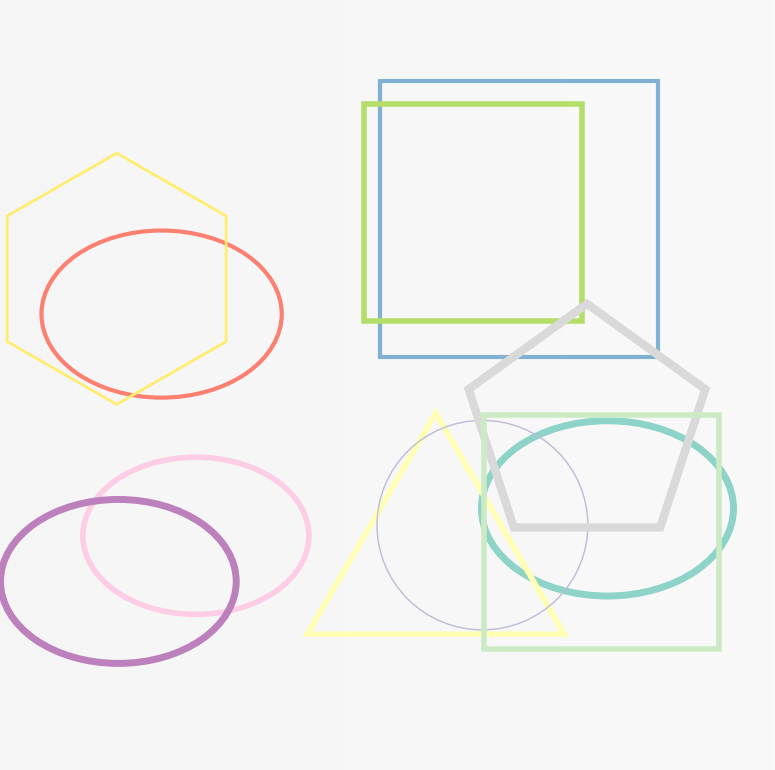[{"shape": "oval", "thickness": 2.5, "radius": 0.81, "center": [0.784, 0.34]}, {"shape": "triangle", "thickness": 2, "radius": 0.96, "center": [0.562, 0.272]}, {"shape": "circle", "thickness": 0.5, "radius": 0.68, "center": [0.622, 0.318]}, {"shape": "oval", "thickness": 1.5, "radius": 0.78, "center": [0.209, 0.592]}, {"shape": "square", "thickness": 1.5, "radius": 0.9, "center": [0.669, 0.716]}, {"shape": "square", "thickness": 2, "radius": 0.7, "center": [0.611, 0.724]}, {"shape": "oval", "thickness": 2, "radius": 0.73, "center": [0.253, 0.304]}, {"shape": "pentagon", "thickness": 3, "radius": 0.8, "center": [0.757, 0.445]}, {"shape": "oval", "thickness": 2.5, "radius": 0.76, "center": [0.153, 0.245]}, {"shape": "square", "thickness": 2, "radius": 0.76, "center": [0.776, 0.309]}, {"shape": "hexagon", "thickness": 1, "radius": 0.82, "center": [0.151, 0.638]}]